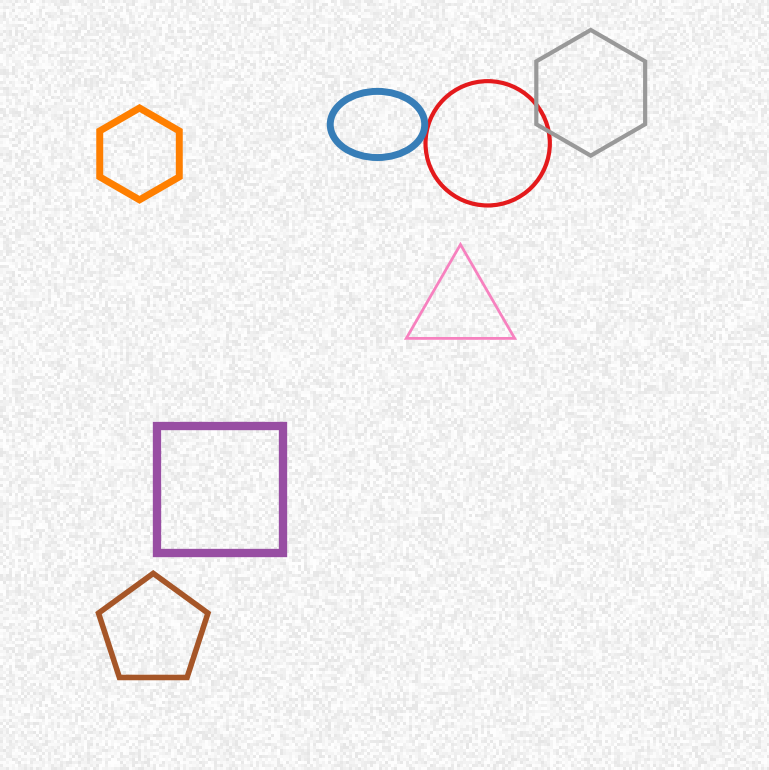[{"shape": "circle", "thickness": 1.5, "radius": 0.4, "center": [0.633, 0.814]}, {"shape": "oval", "thickness": 2.5, "radius": 0.31, "center": [0.49, 0.838]}, {"shape": "square", "thickness": 3, "radius": 0.41, "center": [0.285, 0.364]}, {"shape": "hexagon", "thickness": 2.5, "radius": 0.3, "center": [0.181, 0.8]}, {"shape": "pentagon", "thickness": 2, "radius": 0.37, "center": [0.199, 0.181]}, {"shape": "triangle", "thickness": 1, "radius": 0.41, "center": [0.598, 0.601]}, {"shape": "hexagon", "thickness": 1.5, "radius": 0.41, "center": [0.767, 0.879]}]